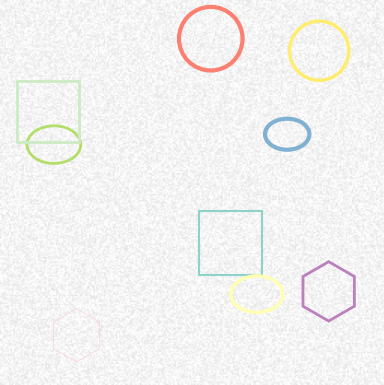[{"shape": "square", "thickness": 1.5, "radius": 0.41, "center": [0.599, 0.369]}, {"shape": "oval", "thickness": 2.5, "radius": 0.34, "center": [0.667, 0.236]}, {"shape": "circle", "thickness": 3, "radius": 0.41, "center": [0.547, 0.899]}, {"shape": "oval", "thickness": 3, "radius": 0.29, "center": [0.746, 0.651]}, {"shape": "oval", "thickness": 2, "radius": 0.35, "center": [0.14, 0.624]}, {"shape": "hexagon", "thickness": 0.5, "radius": 0.35, "center": [0.199, 0.129]}, {"shape": "hexagon", "thickness": 2, "radius": 0.39, "center": [0.854, 0.243]}, {"shape": "square", "thickness": 2, "radius": 0.4, "center": [0.125, 0.71]}, {"shape": "circle", "thickness": 2.5, "radius": 0.38, "center": [0.829, 0.868]}]